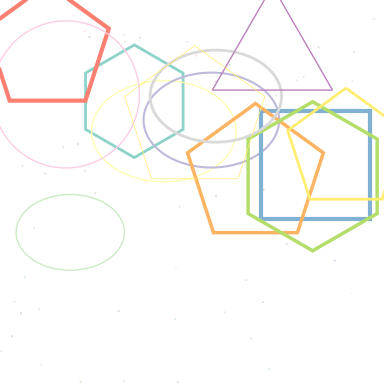[{"shape": "hexagon", "thickness": 2, "radius": 0.73, "center": [0.349, 0.737]}, {"shape": "oval", "thickness": 1, "radius": 0.94, "center": [0.426, 0.659]}, {"shape": "oval", "thickness": 1.5, "radius": 0.88, "center": [0.549, 0.688]}, {"shape": "pentagon", "thickness": 3, "radius": 0.84, "center": [0.123, 0.874]}, {"shape": "square", "thickness": 3, "radius": 0.7, "center": [0.82, 0.572]}, {"shape": "pentagon", "thickness": 2.5, "radius": 0.93, "center": [0.664, 0.546]}, {"shape": "hexagon", "thickness": 2.5, "radius": 0.97, "center": [0.812, 0.542]}, {"shape": "circle", "thickness": 1, "radius": 0.96, "center": [0.171, 0.755]}, {"shape": "oval", "thickness": 2, "radius": 0.85, "center": [0.561, 0.75]}, {"shape": "triangle", "thickness": 1, "radius": 0.9, "center": [0.708, 0.856]}, {"shape": "oval", "thickness": 1, "radius": 0.7, "center": [0.182, 0.396]}, {"shape": "pentagon", "thickness": 2, "radius": 0.8, "center": [0.899, 0.612]}, {"shape": "pentagon", "thickness": 0.5, "radius": 0.96, "center": [0.506, 0.69]}]